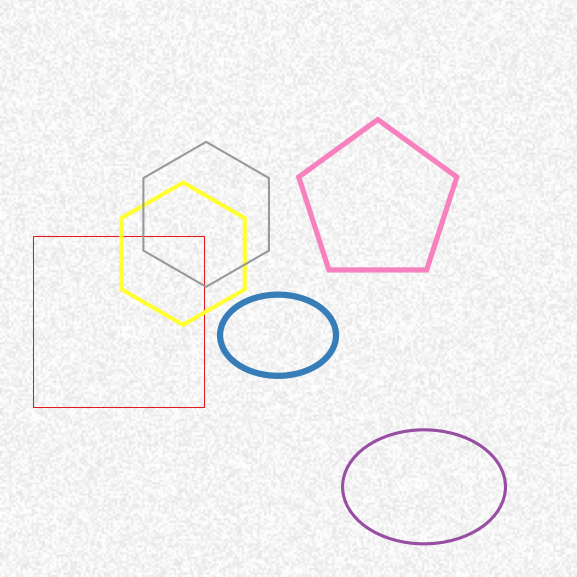[{"shape": "square", "thickness": 0.5, "radius": 0.74, "center": [0.205, 0.442]}, {"shape": "oval", "thickness": 3, "radius": 0.5, "center": [0.481, 0.419]}, {"shape": "oval", "thickness": 1.5, "radius": 0.71, "center": [0.734, 0.156]}, {"shape": "hexagon", "thickness": 2, "radius": 0.62, "center": [0.317, 0.56]}, {"shape": "pentagon", "thickness": 2.5, "radius": 0.72, "center": [0.654, 0.648]}, {"shape": "hexagon", "thickness": 1, "radius": 0.63, "center": [0.357, 0.628]}]